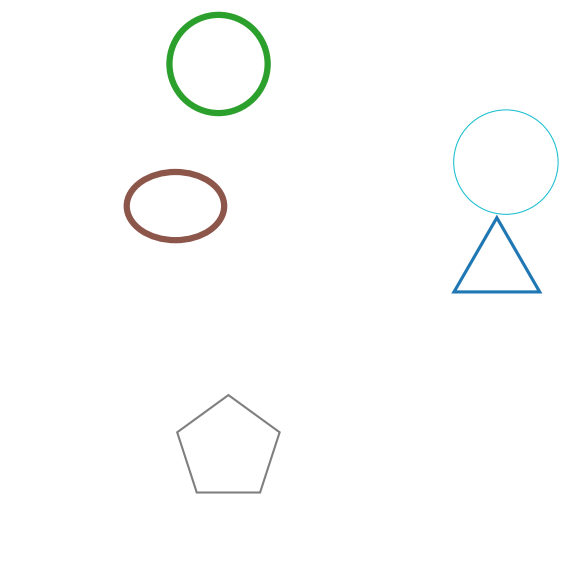[{"shape": "triangle", "thickness": 1.5, "radius": 0.43, "center": [0.86, 0.536]}, {"shape": "circle", "thickness": 3, "radius": 0.43, "center": [0.378, 0.888]}, {"shape": "oval", "thickness": 3, "radius": 0.42, "center": [0.304, 0.642]}, {"shape": "pentagon", "thickness": 1, "radius": 0.47, "center": [0.396, 0.222]}, {"shape": "circle", "thickness": 0.5, "radius": 0.45, "center": [0.876, 0.718]}]